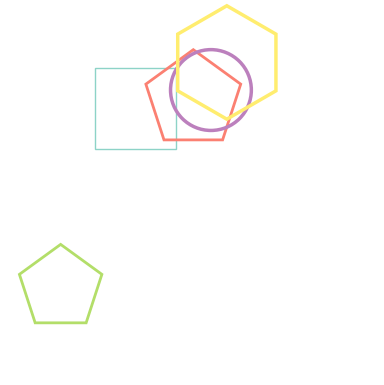[{"shape": "square", "thickness": 1, "radius": 0.53, "center": [0.352, 0.717]}, {"shape": "pentagon", "thickness": 2, "radius": 0.65, "center": [0.502, 0.741]}, {"shape": "pentagon", "thickness": 2, "radius": 0.56, "center": [0.158, 0.253]}, {"shape": "circle", "thickness": 2.5, "radius": 0.52, "center": [0.548, 0.766]}, {"shape": "hexagon", "thickness": 2.5, "radius": 0.74, "center": [0.589, 0.838]}]